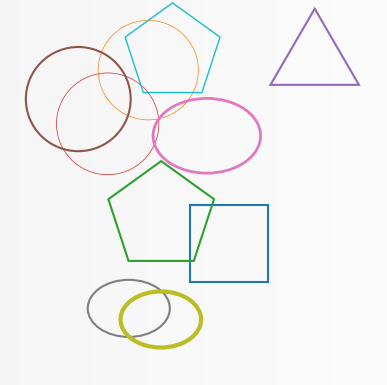[{"shape": "square", "thickness": 1.5, "radius": 0.5, "center": [0.591, 0.367]}, {"shape": "circle", "thickness": 0.5, "radius": 0.65, "center": [0.383, 0.818]}, {"shape": "pentagon", "thickness": 1.5, "radius": 0.72, "center": [0.416, 0.438]}, {"shape": "circle", "thickness": 0.5, "radius": 0.66, "center": [0.278, 0.678]}, {"shape": "triangle", "thickness": 1.5, "radius": 0.66, "center": [0.812, 0.846]}, {"shape": "circle", "thickness": 1.5, "radius": 0.68, "center": [0.202, 0.743]}, {"shape": "oval", "thickness": 2, "radius": 0.69, "center": [0.534, 0.647]}, {"shape": "oval", "thickness": 1.5, "radius": 0.53, "center": [0.332, 0.199]}, {"shape": "oval", "thickness": 3, "radius": 0.52, "center": [0.415, 0.17]}, {"shape": "pentagon", "thickness": 1, "radius": 0.64, "center": [0.445, 0.864]}]